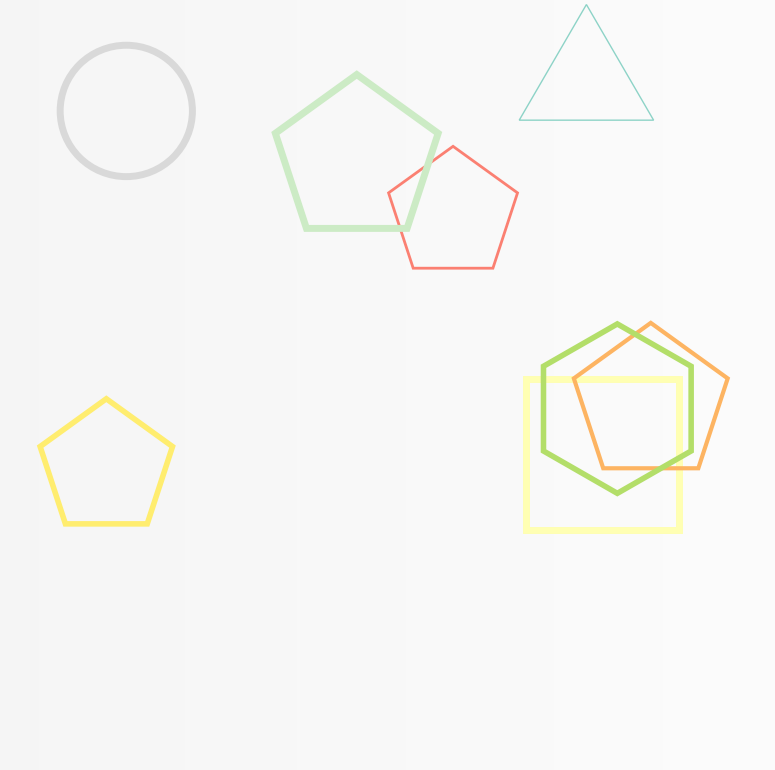[{"shape": "triangle", "thickness": 0.5, "radius": 0.5, "center": [0.757, 0.894]}, {"shape": "square", "thickness": 2.5, "radius": 0.49, "center": [0.778, 0.41]}, {"shape": "pentagon", "thickness": 1, "radius": 0.44, "center": [0.585, 0.722]}, {"shape": "pentagon", "thickness": 1.5, "radius": 0.52, "center": [0.84, 0.476]}, {"shape": "hexagon", "thickness": 2, "radius": 0.55, "center": [0.797, 0.469]}, {"shape": "circle", "thickness": 2.5, "radius": 0.43, "center": [0.163, 0.856]}, {"shape": "pentagon", "thickness": 2.5, "radius": 0.55, "center": [0.46, 0.793]}, {"shape": "pentagon", "thickness": 2, "radius": 0.45, "center": [0.137, 0.392]}]